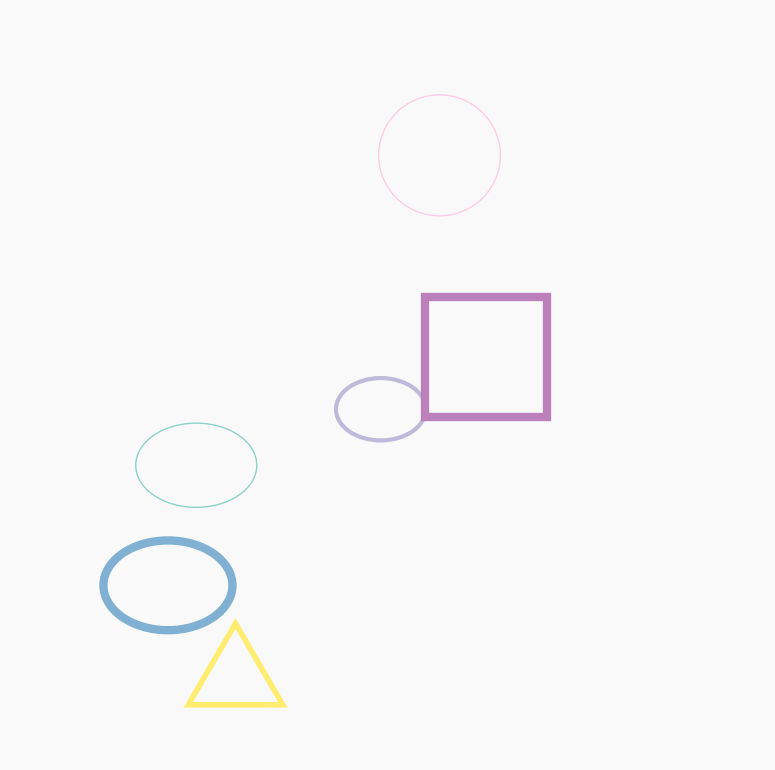[{"shape": "oval", "thickness": 0.5, "radius": 0.39, "center": [0.253, 0.396]}, {"shape": "oval", "thickness": 1.5, "radius": 0.29, "center": [0.491, 0.468]}, {"shape": "oval", "thickness": 3, "radius": 0.42, "center": [0.217, 0.24]}, {"shape": "circle", "thickness": 0.5, "radius": 0.39, "center": [0.567, 0.798]}, {"shape": "square", "thickness": 3, "radius": 0.39, "center": [0.627, 0.536]}, {"shape": "triangle", "thickness": 2, "radius": 0.35, "center": [0.304, 0.12]}]